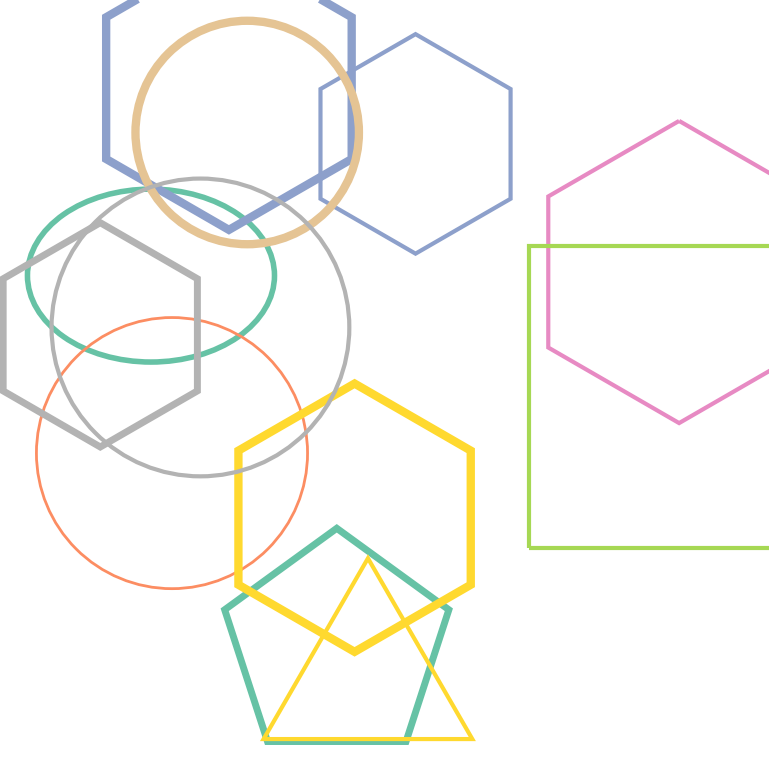[{"shape": "oval", "thickness": 2, "radius": 0.8, "center": [0.196, 0.642]}, {"shape": "pentagon", "thickness": 2.5, "radius": 0.77, "center": [0.437, 0.161]}, {"shape": "circle", "thickness": 1, "radius": 0.88, "center": [0.223, 0.412]}, {"shape": "hexagon", "thickness": 3, "radius": 0.92, "center": [0.297, 0.886]}, {"shape": "hexagon", "thickness": 1.5, "radius": 0.71, "center": [0.54, 0.813]}, {"shape": "hexagon", "thickness": 1.5, "radius": 0.98, "center": [0.882, 0.647]}, {"shape": "square", "thickness": 1.5, "radius": 0.98, "center": [0.884, 0.484]}, {"shape": "hexagon", "thickness": 3, "radius": 0.87, "center": [0.461, 0.328]}, {"shape": "triangle", "thickness": 1.5, "radius": 0.78, "center": [0.478, 0.118]}, {"shape": "circle", "thickness": 3, "radius": 0.73, "center": [0.321, 0.828]}, {"shape": "circle", "thickness": 1.5, "radius": 0.97, "center": [0.26, 0.575]}, {"shape": "hexagon", "thickness": 2.5, "radius": 0.73, "center": [0.13, 0.565]}]